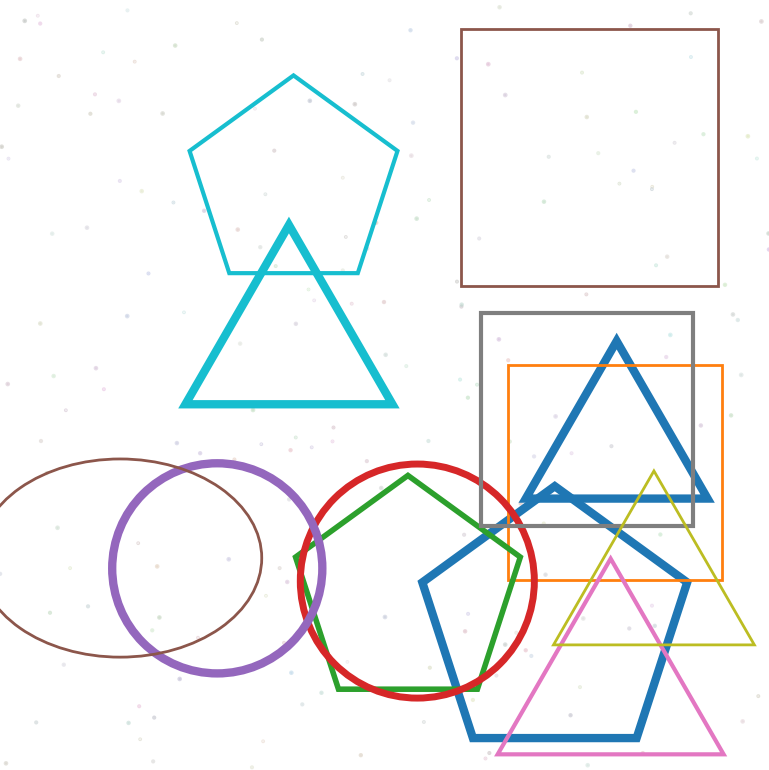[{"shape": "triangle", "thickness": 3, "radius": 0.68, "center": [0.801, 0.421]}, {"shape": "pentagon", "thickness": 3, "radius": 0.9, "center": [0.72, 0.188]}, {"shape": "square", "thickness": 1, "radius": 0.7, "center": [0.799, 0.386]}, {"shape": "pentagon", "thickness": 2, "radius": 0.77, "center": [0.53, 0.229]}, {"shape": "circle", "thickness": 2.5, "radius": 0.76, "center": [0.542, 0.245]}, {"shape": "circle", "thickness": 3, "radius": 0.68, "center": [0.282, 0.262]}, {"shape": "square", "thickness": 1, "radius": 0.83, "center": [0.766, 0.795]}, {"shape": "oval", "thickness": 1, "radius": 0.92, "center": [0.156, 0.275]}, {"shape": "triangle", "thickness": 1.5, "radius": 0.85, "center": [0.793, 0.105]}, {"shape": "square", "thickness": 1.5, "radius": 0.69, "center": [0.762, 0.455]}, {"shape": "triangle", "thickness": 1, "radius": 0.75, "center": [0.849, 0.238]}, {"shape": "pentagon", "thickness": 1.5, "radius": 0.71, "center": [0.381, 0.76]}, {"shape": "triangle", "thickness": 3, "radius": 0.78, "center": [0.375, 0.553]}]